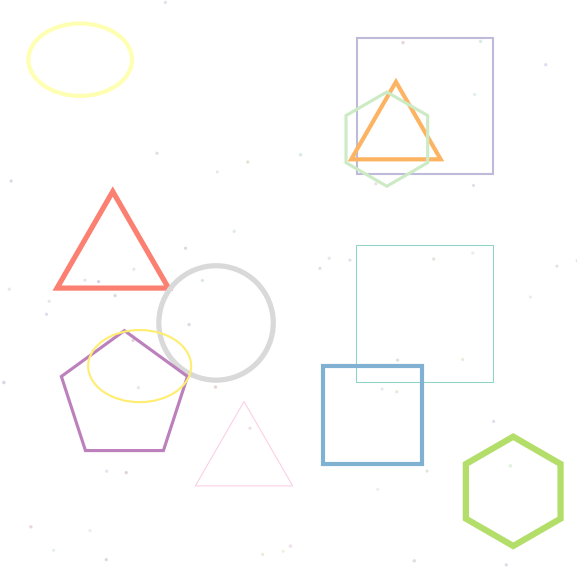[{"shape": "square", "thickness": 0.5, "radius": 0.6, "center": [0.735, 0.457]}, {"shape": "oval", "thickness": 2, "radius": 0.45, "center": [0.139, 0.896]}, {"shape": "square", "thickness": 1, "radius": 0.59, "center": [0.736, 0.816]}, {"shape": "triangle", "thickness": 2.5, "radius": 0.56, "center": [0.195, 0.556]}, {"shape": "square", "thickness": 2, "radius": 0.43, "center": [0.645, 0.28]}, {"shape": "triangle", "thickness": 2, "radius": 0.45, "center": [0.686, 0.768]}, {"shape": "hexagon", "thickness": 3, "radius": 0.47, "center": [0.889, 0.148]}, {"shape": "triangle", "thickness": 0.5, "radius": 0.49, "center": [0.423, 0.206]}, {"shape": "circle", "thickness": 2.5, "radius": 0.5, "center": [0.374, 0.44]}, {"shape": "pentagon", "thickness": 1.5, "radius": 0.57, "center": [0.215, 0.312]}, {"shape": "hexagon", "thickness": 1.5, "radius": 0.41, "center": [0.67, 0.758]}, {"shape": "oval", "thickness": 1, "radius": 0.45, "center": [0.242, 0.365]}]